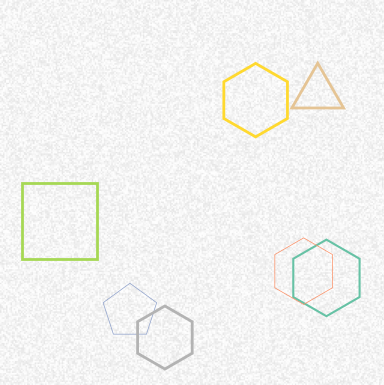[{"shape": "hexagon", "thickness": 1.5, "radius": 0.5, "center": [0.848, 0.278]}, {"shape": "hexagon", "thickness": 0.5, "radius": 0.43, "center": [0.789, 0.296]}, {"shape": "pentagon", "thickness": 0.5, "radius": 0.37, "center": [0.337, 0.191]}, {"shape": "square", "thickness": 2, "radius": 0.49, "center": [0.155, 0.426]}, {"shape": "hexagon", "thickness": 2, "radius": 0.48, "center": [0.664, 0.74]}, {"shape": "triangle", "thickness": 2, "radius": 0.39, "center": [0.825, 0.758]}, {"shape": "hexagon", "thickness": 2, "radius": 0.41, "center": [0.428, 0.123]}]